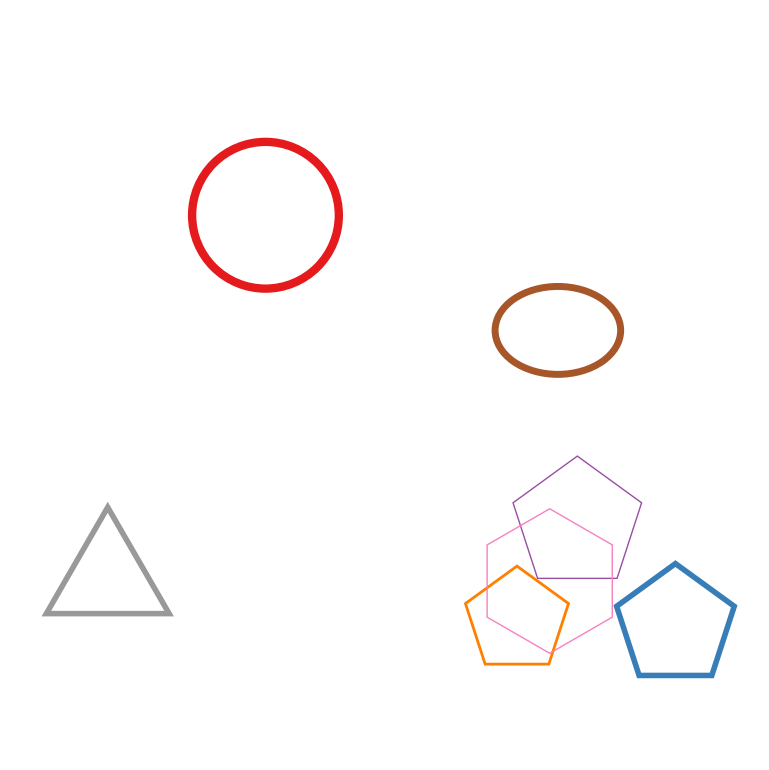[{"shape": "circle", "thickness": 3, "radius": 0.48, "center": [0.345, 0.72]}, {"shape": "pentagon", "thickness": 2, "radius": 0.4, "center": [0.877, 0.188]}, {"shape": "pentagon", "thickness": 0.5, "radius": 0.44, "center": [0.75, 0.32]}, {"shape": "pentagon", "thickness": 1, "radius": 0.35, "center": [0.671, 0.194]}, {"shape": "oval", "thickness": 2.5, "radius": 0.41, "center": [0.725, 0.571]}, {"shape": "hexagon", "thickness": 0.5, "radius": 0.47, "center": [0.714, 0.245]}, {"shape": "triangle", "thickness": 2, "radius": 0.46, "center": [0.14, 0.249]}]